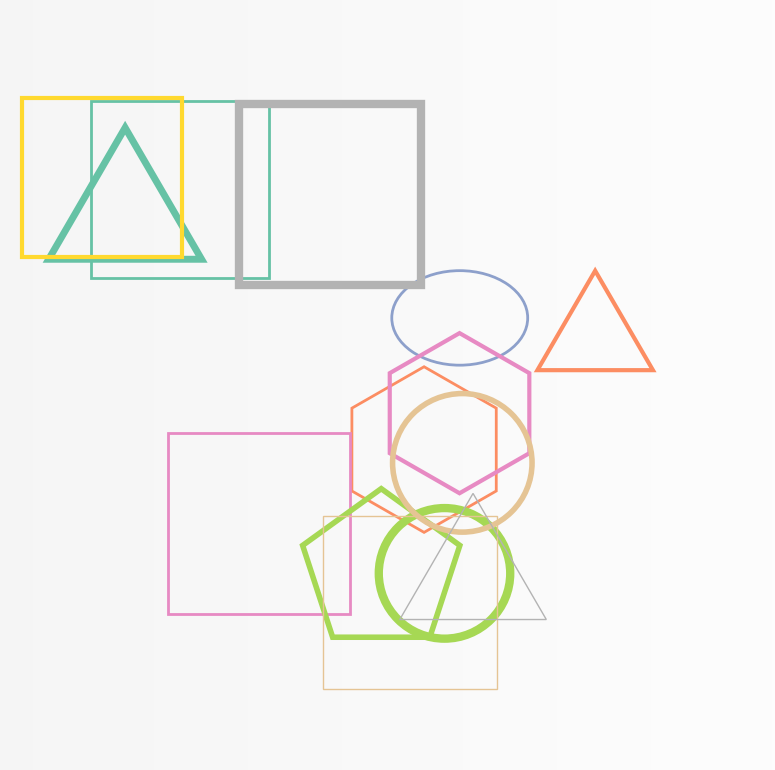[{"shape": "triangle", "thickness": 2.5, "radius": 0.57, "center": [0.161, 0.72]}, {"shape": "square", "thickness": 1, "radius": 0.57, "center": [0.232, 0.754]}, {"shape": "hexagon", "thickness": 1, "radius": 0.54, "center": [0.547, 0.416]}, {"shape": "triangle", "thickness": 1.5, "radius": 0.43, "center": [0.768, 0.562]}, {"shape": "oval", "thickness": 1, "radius": 0.44, "center": [0.593, 0.587]}, {"shape": "square", "thickness": 1, "radius": 0.59, "center": [0.334, 0.32]}, {"shape": "hexagon", "thickness": 1.5, "radius": 0.52, "center": [0.593, 0.463]}, {"shape": "pentagon", "thickness": 2, "radius": 0.53, "center": [0.492, 0.259]}, {"shape": "circle", "thickness": 3, "radius": 0.42, "center": [0.574, 0.255]}, {"shape": "square", "thickness": 1.5, "radius": 0.52, "center": [0.132, 0.769]}, {"shape": "circle", "thickness": 2, "radius": 0.45, "center": [0.597, 0.399]}, {"shape": "square", "thickness": 0.5, "radius": 0.56, "center": [0.529, 0.218]}, {"shape": "square", "thickness": 3, "radius": 0.59, "center": [0.426, 0.747]}, {"shape": "triangle", "thickness": 0.5, "radius": 0.55, "center": [0.61, 0.25]}]